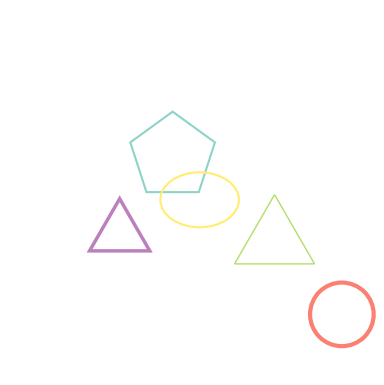[{"shape": "pentagon", "thickness": 1.5, "radius": 0.58, "center": [0.448, 0.594]}, {"shape": "circle", "thickness": 3, "radius": 0.41, "center": [0.888, 0.183]}, {"shape": "triangle", "thickness": 1, "radius": 0.6, "center": [0.713, 0.375]}, {"shape": "triangle", "thickness": 2.5, "radius": 0.45, "center": [0.311, 0.394]}, {"shape": "oval", "thickness": 1.5, "radius": 0.51, "center": [0.519, 0.481]}]